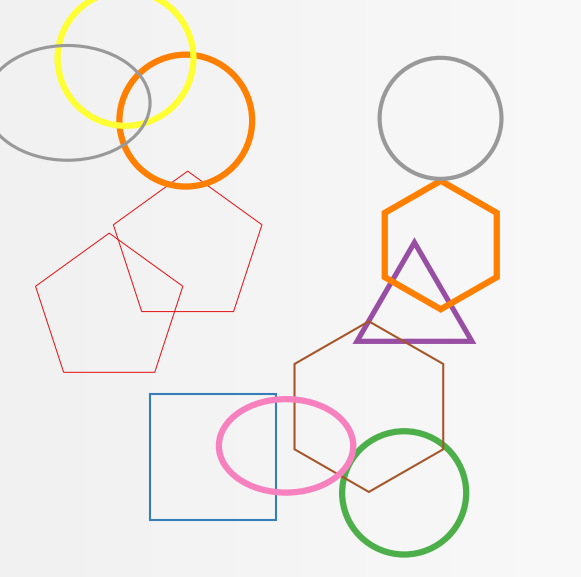[{"shape": "pentagon", "thickness": 0.5, "radius": 0.67, "center": [0.188, 0.462]}, {"shape": "pentagon", "thickness": 0.5, "radius": 0.67, "center": [0.323, 0.568]}, {"shape": "square", "thickness": 1, "radius": 0.54, "center": [0.366, 0.208]}, {"shape": "circle", "thickness": 3, "radius": 0.53, "center": [0.695, 0.146]}, {"shape": "triangle", "thickness": 2.5, "radius": 0.57, "center": [0.713, 0.465]}, {"shape": "circle", "thickness": 3, "radius": 0.57, "center": [0.32, 0.79]}, {"shape": "hexagon", "thickness": 3, "radius": 0.56, "center": [0.758, 0.575]}, {"shape": "circle", "thickness": 3, "radius": 0.58, "center": [0.216, 0.898]}, {"shape": "hexagon", "thickness": 1, "radius": 0.74, "center": [0.635, 0.295]}, {"shape": "oval", "thickness": 3, "radius": 0.58, "center": [0.492, 0.227]}, {"shape": "circle", "thickness": 2, "radius": 0.52, "center": [0.758, 0.794]}, {"shape": "oval", "thickness": 1.5, "radius": 0.71, "center": [0.116, 0.821]}]